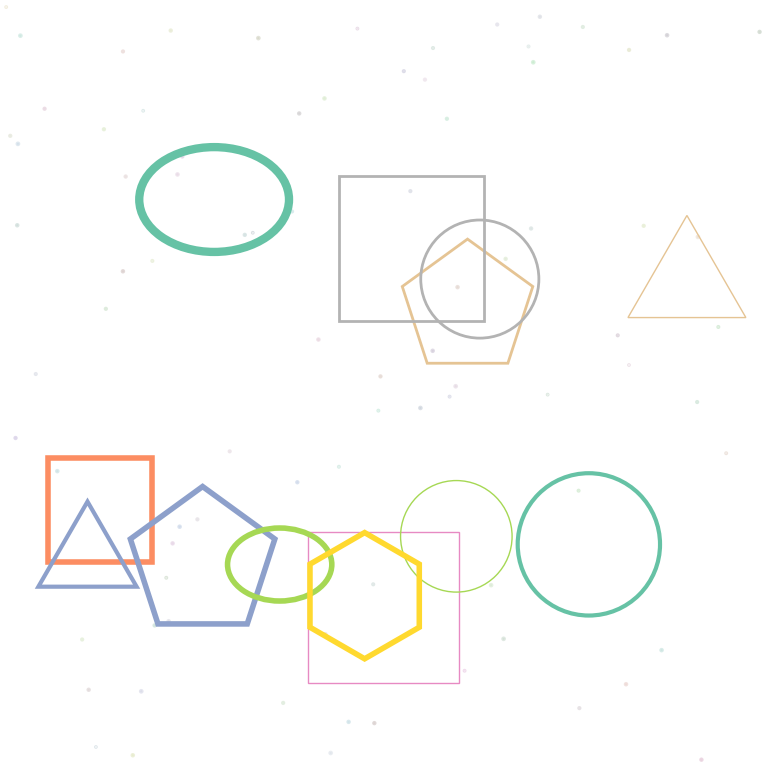[{"shape": "oval", "thickness": 3, "radius": 0.49, "center": [0.278, 0.741]}, {"shape": "circle", "thickness": 1.5, "radius": 0.46, "center": [0.765, 0.293]}, {"shape": "square", "thickness": 2, "radius": 0.34, "center": [0.13, 0.338]}, {"shape": "pentagon", "thickness": 2, "radius": 0.49, "center": [0.263, 0.269]}, {"shape": "triangle", "thickness": 1.5, "radius": 0.37, "center": [0.114, 0.275]}, {"shape": "square", "thickness": 0.5, "radius": 0.49, "center": [0.498, 0.211]}, {"shape": "oval", "thickness": 2, "radius": 0.34, "center": [0.363, 0.267]}, {"shape": "circle", "thickness": 0.5, "radius": 0.36, "center": [0.593, 0.303]}, {"shape": "hexagon", "thickness": 2, "radius": 0.41, "center": [0.474, 0.226]}, {"shape": "triangle", "thickness": 0.5, "radius": 0.44, "center": [0.892, 0.632]}, {"shape": "pentagon", "thickness": 1, "radius": 0.45, "center": [0.607, 0.6]}, {"shape": "circle", "thickness": 1, "radius": 0.38, "center": [0.623, 0.638]}, {"shape": "square", "thickness": 1, "radius": 0.47, "center": [0.535, 0.677]}]